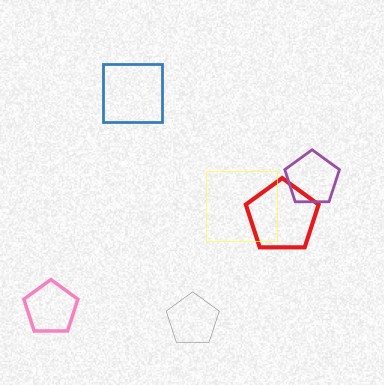[{"shape": "pentagon", "thickness": 3, "radius": 0.5, "center": [0.733, 0.438]}, {"shape": "square", "thickness": 2, "radius": 0.38, "center": [0.344, 0.759]}, {"shape": "pentagon", "thickness": 2, "radius": 0.37, "center": [0.811, 0.536]}, {"shape": "square", "thickness": 0.5, "radius": 0.46, "center": [0.628, 0.465]}, {"shape": "pentagon", "thickness": 2.5, "radius": 0.37, "center": [0.132, 0.2]}, {"shape": "pentagon", "thickness": 0.5, "radius": 0.36, "center": [0.501, 0.17]}]